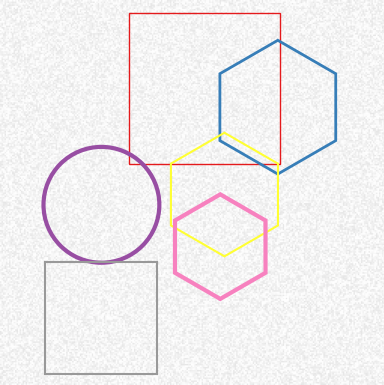[{"shape": "square", "thickness": 1, "radius": 0.98, "center": [0.532, 0.77]}, {"shape": "hexagon", "thickness": 2, "radius": 0.87, "center": [0.722, 0.722]}, {"shape": "circle", "thickness": 3, "radius": 0.75, "center": [0.263, 0.468]}, {"shape": "hexagon", "thickness": 1.5, "radius": 0.8, "center": [0.583, 0.495]}, {"shape": "hexagon", "thickness": 3, "radius": 0.68, "center": [0.572, 0.359]}, {"shape": "square", "thickness": 1.5, "radius": 0.73, "center": [0.262, 0.173]}]